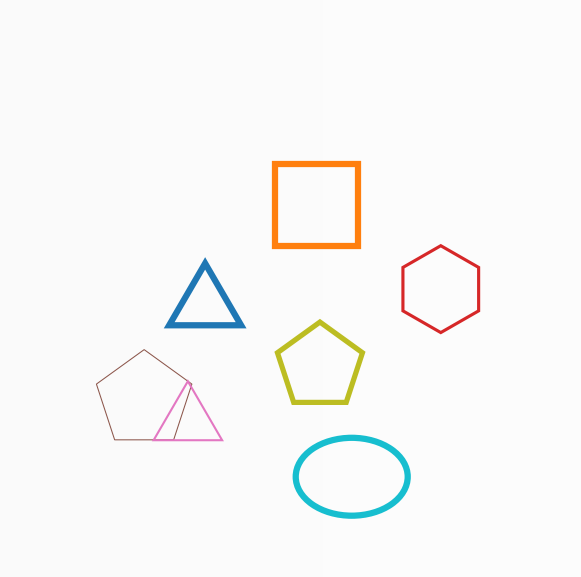[{"shape": "triangle", "thickness": 3, "radius": 0.36, "center": [0.353, 0.472]}, {"shape": "square", "thickness": 3, "radius": 0.36, "center": [0.544, 0.644]}, {"shape": "hexagon", "thickness": 1.5, "radius": 0.38, "center": [0.758, 0.498]}, {"shape": "pentagon", "thickness": 0.5, "radius": 0.43, "center": [0.248, 0.307]}, {"shape": "triangle", "thickness": 1, "radius": 0.34, "center": [0.323, 0.271]}, {"shape": "pentagon", "thickness": 2.5, "radius": 0.38, "center": [0.55, 0.365]}, {"shape": "oval", "thickness": 3, "radius": 0.48, "center": [0.605, 0.174]}]